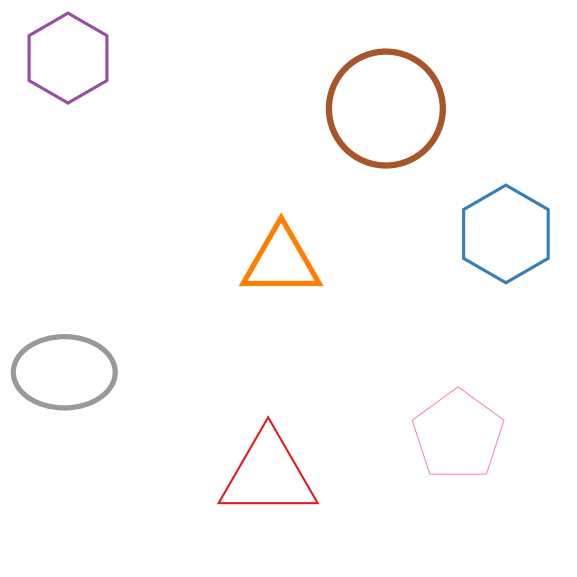[{"shape": "triangle", "thickness": 1, "radius": 0.5, "center": [0.464, 0.177]}, {"shape": "hexagon", "thickness": 1.5, "radius": 0.42, "center": [0.876, 0.594]}, {"shape": "hexagon", "thickness": 1.5, "radius": 0.39, "center": [0.118, 0.899]}, {"shape": "triangle", "thickness": 2.5, "radius": 0.38, "center": [0.487, 0.546]}, {"shape": "circle", "thickness": 3, "radius": 0.49, "center": [0.668, 0.811]}, {"shape": "pentagon", "thickness": 0.5, "radius": 0.42, "center": [0.793, 0.246]}, {"shape": "oval", "thickness": 2.5, "radius": 0.44, "center": [0.111, 0.354]}]